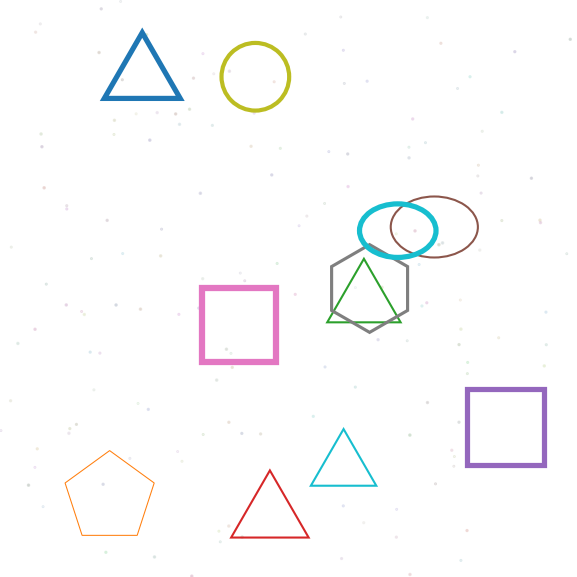[{"shape": "triangle", "thickness": 2.5, "radius": 0.38, "center": [0.246, 0.867]}, {"shape": "pentagon", "thickness": 0.5, "radius": 0.41, "center": [0.19, 0.138]}, {"shape": "triangle", "thickness": 1, "radius": 0.37, "center": [0.63, 0.478]}, {"shape": "triangle", "thickness": 1, "radius": 0.39, "center": [0.467, 0.107]}, {"shape": "square", "thickness": 2.5, "radius": 0.33, "center": [0.875, 0.26]}, {"shape": "oval", "thickness": 1, "radius": 0.38, "center": [0.752, 0.606]}, {"shape": "square", "thickness": 3, "radius": 0.32, "center": [0.414, 0.436]}, {"shape": "hexagon", "thickness": 1.5, "radius": 0.38, "center": [0.64, 0.5]}, {"shape": "circle", "thickness": 2, "radius": 0.29, "center": [0.442, 0.866]}, {"shape": "oval", "thickness": 2.5, "radius": 0.33, "center": [0.689, 0.6]}, {"shape": "triangle", "thickness": 1, "radius": 0.33, "center": [0.595, 0.191]}]